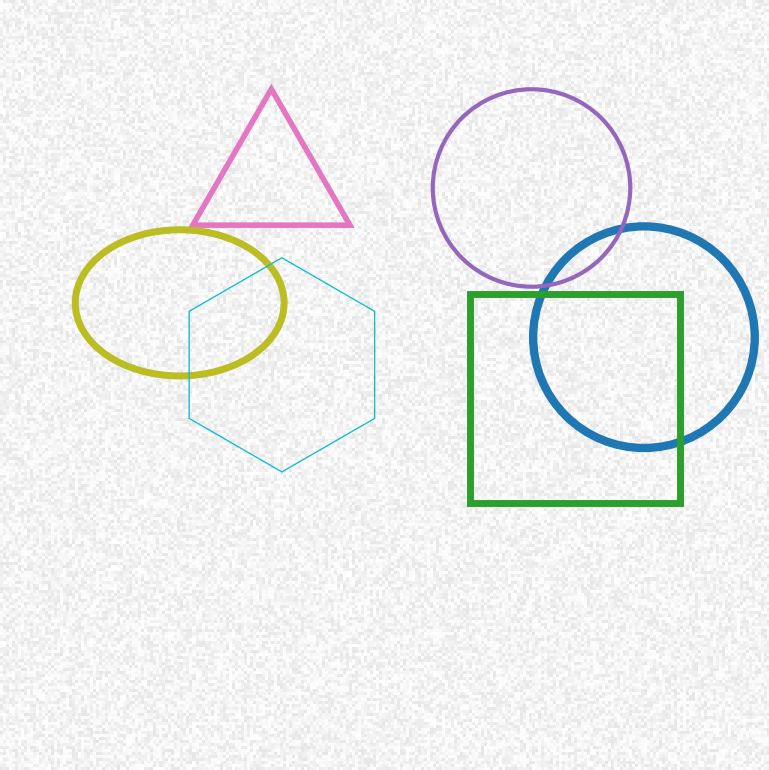[{"shape": "circle", "thickness": 3, "radius": 0.72, "center": [0.836, 0.562]}, {"shape": "square", "thickness": 2.5, "radius": 0.68, "center": [0.747, 0.483]}, {"shape": "circle", "thickness": 1.5, "radius": 0.64, "center": [0.69, 0.756]}, {"shape": "triangle", "thickness": 2, "radius": 0.59, "center": [0.352, 0.767]}, {"shape": "oval", "thickness": 2.5, "radius": 0.68, "center": [0.233, 0.607]}, {"shape": "hexagon", "thickness": 0.5, "radius": 0.7, "center": [0.366, 0.526]}]